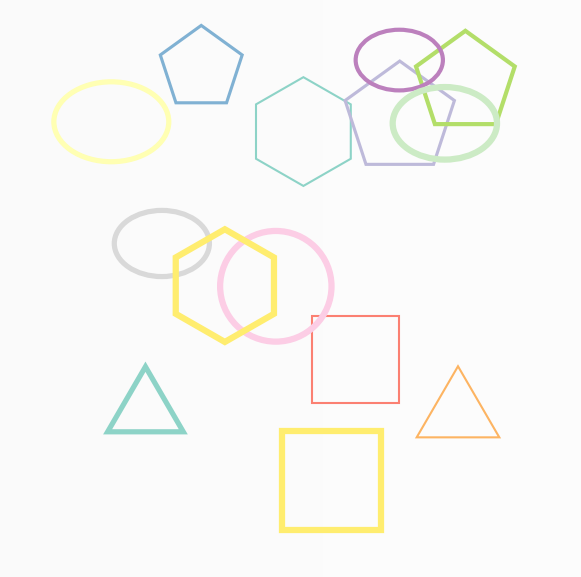[{"shape": "triangle", "thickness": 2.5, "radius": 0.38, "center": [0.25, 0.289]}, {"shape": "hexagon", "thickness": 1, "radius": 0.47, "center": [0.522, 0.771]}, {"shape": "oval", "thickness": 2.5, "radius": 0.49, "center": [0.192, 0.788]}, {"shape": "pentagon", "thickness": 1.5, "radius": 0.49, "center": [0.688, 0.795]}, {"shape": "square", "thickness": 1, "radius": 0.38, "center": [0.611, 0.377]}, {"shape": "pentagon", "thickness": 1.5, "radius": 0.37, "center": [0.346, 0.881]}, {"shape": "triangle", "thickness": 1, "radius": 0.41, "center": [0.788, 0.283]}, {"shape": "pentagon", "thickness": 2, "radius": 0.45, "center": [0.801, 0.856]}, {"shape": "circle", "thickness": 3, "radius": 0.48, "center": [0.475, 0.503]}, {"shape": "oval", "thickness": 2.5, "radius": 0.41, "center": [0.278, 0.578]}, {"shape": "oval", "thickness": 2, "radius": 0.38, "center": [0.687, 0.895]}, {"shape": "oval", "thickness": 3, "radius": 0.45, "center": [0.765, 0.786]}, {"shape": "square", "thickness": 3, "radius": 0.43, "center": [0.569, 0.167]}, {"shape": "hexagon", "thickness": 3, "radius": 0.49, "center": [0.387, 0.505]}]